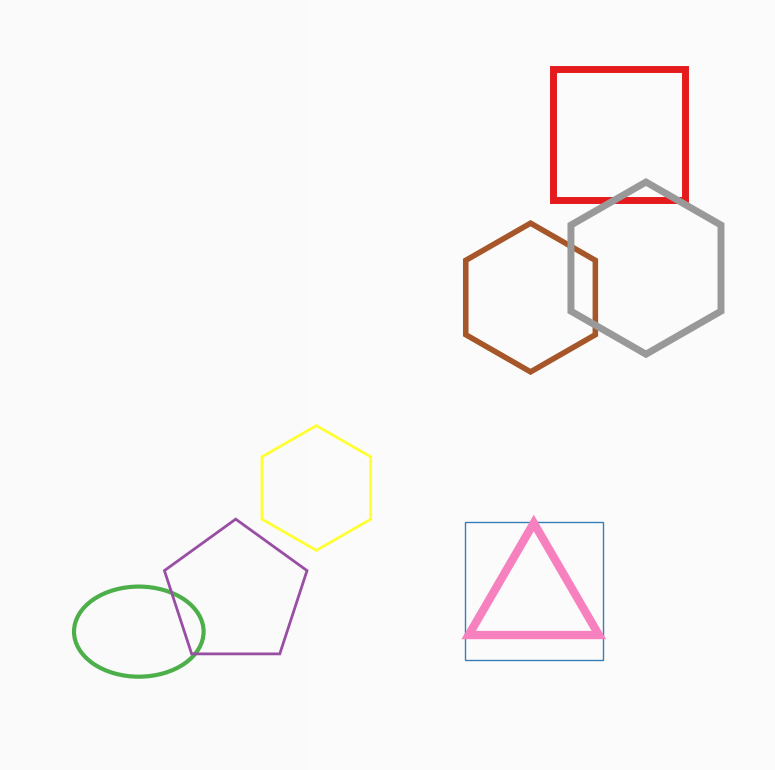[{"shape": "square", "thickness": 2.5, "radius": 0.43, "center": [0.799, 0.825]}, {"shape": "square", "thickness": 0.5, "radius": 0.45, "center": [0.689, 0.232]}, {"shape": "oval", "thickness": 1.5, "radius": 0.42, "center": [0.179, 0.18]}, {"shape": "pentagon", "thickness": 1, "radius": 0.48, "center": [0.304, 0.229]}, {"shape": "hexagon", "thickness": 1, "radius": 0.4, "center": [0.408, 0.366]}, {"shape": "hexagon", "thickness": 2, "radius": 0.48, "center": [0.685, 0.614]}, {"shape": "triangle", "thickness": 3, "radius": 0.49, "center": [0.689, 0.224]}, {"shape": "hexagon", "thickness": 2.5, "radius": 0.56, "center": [0.834, 0.652]}]